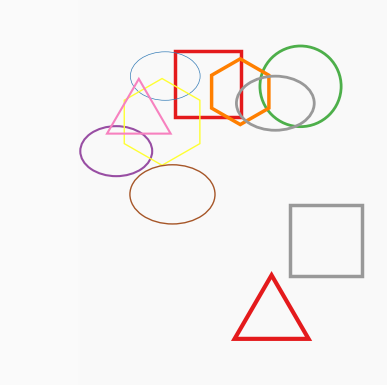[{"shape": "triangle", "thickness": 3, "radius": 0.55, "center": [0.701, 0.175]}, {"shape": "square", "thickness": 2.5, "radius": 0.43, "center": [0.537, 0.782]}, {"shape": "oval", "thickness": 0.5, "radius": 0.45, "center": [0.426, 0.802]}, {"shape": "circle", "thickness": 2, "radius": 0.52, "center": [0.776, 0.776]}, {"shape": "oval", "thickness": 1.5, "radius": 0.46, "center": [0.3, 0.607]}, {"shape": "hexagon", "thickness": 2.5, "radius": 0.43, "center": [0.62, 0.762]}, {"shape": "hexagon", "thickness": 1, "radius": 0.56, "center": [0.418, 0.683]}, {"shape": "oval", "thickness": 1, "radius": 0.55, "center": [0.445, 0.495]}, {"shape": "triangle", "thickness": 1.5, "radius": 0.47, "center": [0.358, 0.7]}, {"shape": "oval", "thickness": 2, "radius": 0.5, "center": [0.711, 0.732]}, {"shape": "square", "thickness": 2.5, "radius": 0.46, "center": [0.841, 0.375]}]